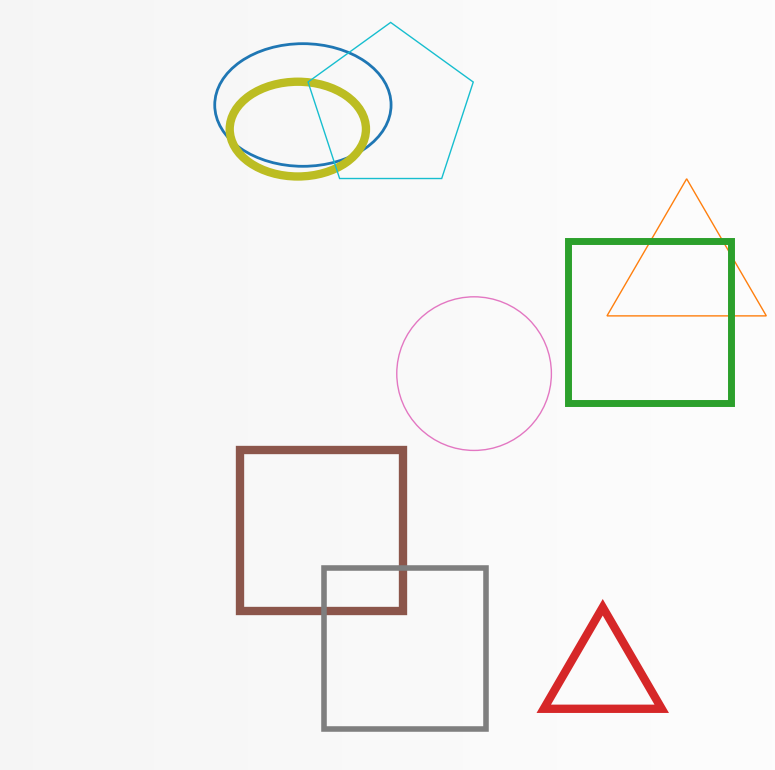[{"shape": "oval", "thickness": 1, "radius": 0.57, "center": [0.391, 0.864]}, {"shape": "triangle", "thickness": 0.5, "radius": 0.59, "center": [0.886, 0.649]}, {"shape": "square", "thickness": 2.5, "radius": 0.53, "center": [0.838, 0.582]}, {"shape": "triangle", "thickness": 3, "radius": 0.44, "center": [0.778, 0.123]}, {"shape": "square", "thickness": 3, "radius": 0.52, "center": [0.415, 0.311]}, {"shape": "circle", "thickness": 0.5, "radius": 0.5, "center": [0.612, 0.515]}, {"shape": "square", "thickness": 2, "radius": 0.52, "center": [0.522, 0.158]}, {"shape": "oval", "thickness": 3, "radius": 0.44, "center": [0.384, 0.832]}, {"shape": "pentagon", "thickness": 0.5, "radius": 0.56, "center": [0.504, 0.859]}]